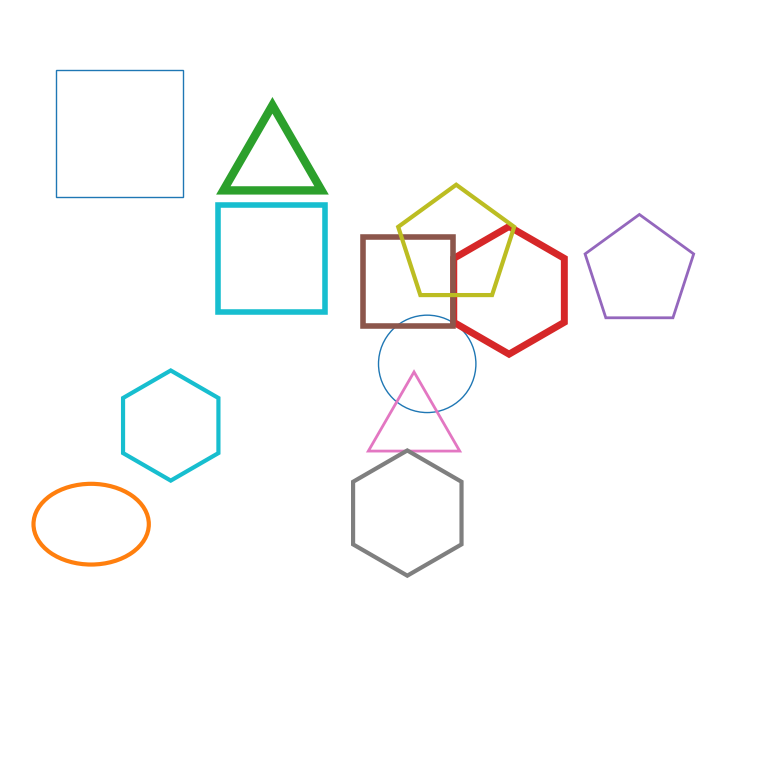[{"shape": "square", "thickness": 0.5, "radius": 0.41, "center": [0.155, 0.827]}, {"shape": "circle", "thickness": 0.5, "radius": 0.32, "center": [0.555, 0.527]}, {"shape": "oval", "thickness": 1.5, "radius": 0.37, "center": [0.118, 0.319]}, {"shape": "triangle", "thickness": 3, "radius": 0.37, "center": [0.354, 0.79]}, {"shape": "hexagon", "thickness": 2.5, "radius": 0.41, "center": [0.661, 0.623]}, {"shape": "pentagon", "thickness": 1, "radius": 0.37, "center": [0.83, 0.647]}, {"shape": "square", "thickness": 2, "radius": 0.29, "center": [0.53, 0.635]}, {"shape": "triangle", "thickness": 1, "radius": 0.34, "center": [0.538, 0.448]}, {"shape": "hexagon", "thickness": 1.5, "radius": 0.41, "center": [0.529, 0.334]}, {"shape": "pentagon", "thickness": 1.5, "radius": 0.4, "center": [0.592, 0.681]}, {"shape": "hexagon", "thickness": 1.5, "radius": 0.36, "center": [0.222, 0.447]}, {"shape": "square", "thickness": 2, "radius": 0.35, "center": [0.353, 0.664]}]